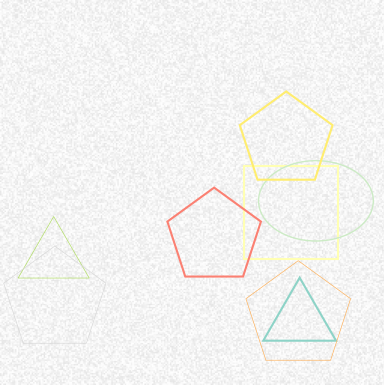[{"shape": "triangle", "thickness": 1.5, "radius": 0.55, "center": [0.778, 0.17]}, {"shape": "square", "thickness": 1.5, "radius": 0.61, "center": [0.757, 0.448]}, {"shape": "pentagon", "thickness": 1.5, "radius": 0.64, "center": [0.556, 0.385]}, {"shape": "pentagon", "thickness": 0.5, "radius": 0.71, "center": [0.775, 0.18]}, {"shape": "triangle", "thickness": 0.5, "radius": 0.53, "center": [0.139, 0.331]}, {"shape": "pentagon", "thickness": 0.5, "radius": 0.7, "center": [0.142, 0.221]}, {"shape": "oval", "thickness": 1, "radius": 0.75, "center": [0.821, 0.478]}, {"shape": "pentagon", "thickness": 1.5, "radius": 0.63, "center": [0.743, 0.636]}]